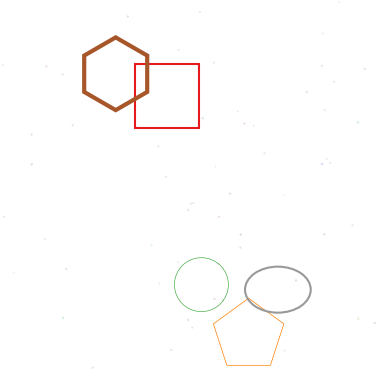[{"shape": "square", "thickness": 1.5, "radius": 0.41, "center": [0.435, 0.75]}, {"shape": "circle", "thickness": 0.5, "radius": 0.35, "center": [0.523, 0.261]}, {"shape": "pentagon", "thickness": 0.5, "radius": 0.48, "center": [0.646, 0.129]}, {"shape": "hexagon", "thickness": 3, "radius": 0.47, "center": [0.301, 0.808]}, {"shape": "oval", "thickness": 1.5, "radius": 0.43, "center": [0.722, 0.248]}]